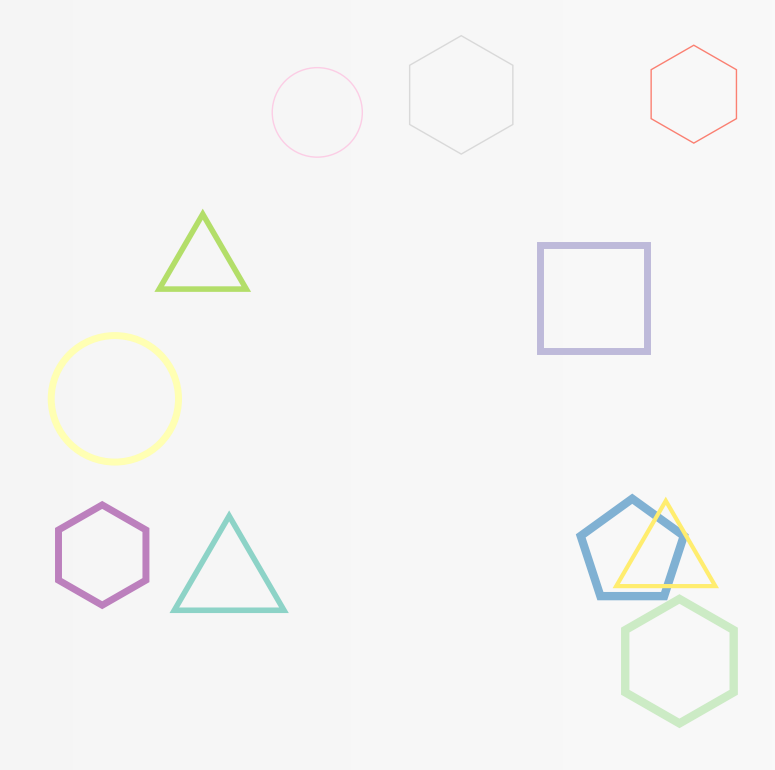[{"shape": "triangle", "thickness": 2, "radius": 0.41, "center": [0.296, 0.248]}, {"shape": "circle", "thickness": 2.5, "radius": 0.41, "center": [0.148, 0.482]}, {"shape": "square", "thickness": 2.5, "radius": 0.34, "center": [0.765, 0.613]}, {"shape": "hexagon", "thickness": 0.5, "radius": 0.32, "center": [0.895, 0.878]}, {"shape": "pentagon", "thickness": 3, "radius": 0.35, "center": [0.816, 0.282]}, {"shape": "triangle", "thickness": 2, "radius": 0.32, "center": [0.262, 0.657]}, {"shape": "circle", "thickness": 0.5, "radius": 0.29, "center": [0.409, 0.854]}, {"shape": "hexagon", "thickness": 0.5, "radius": 0.38, "center": [0.595, 0.877]}, {"shape": "hexagon", "thickness": 2.5, "radius": 0.33, "center": [0.132, 0.279]}, {"shape": "hexagon", "thickness": 3, "radius": 0.4, "center": [0.877, 0.141]}, {"shape": "triangle", "thickness": 1.5, "radius": 0.37, "center": [0.859, 0.276]}]